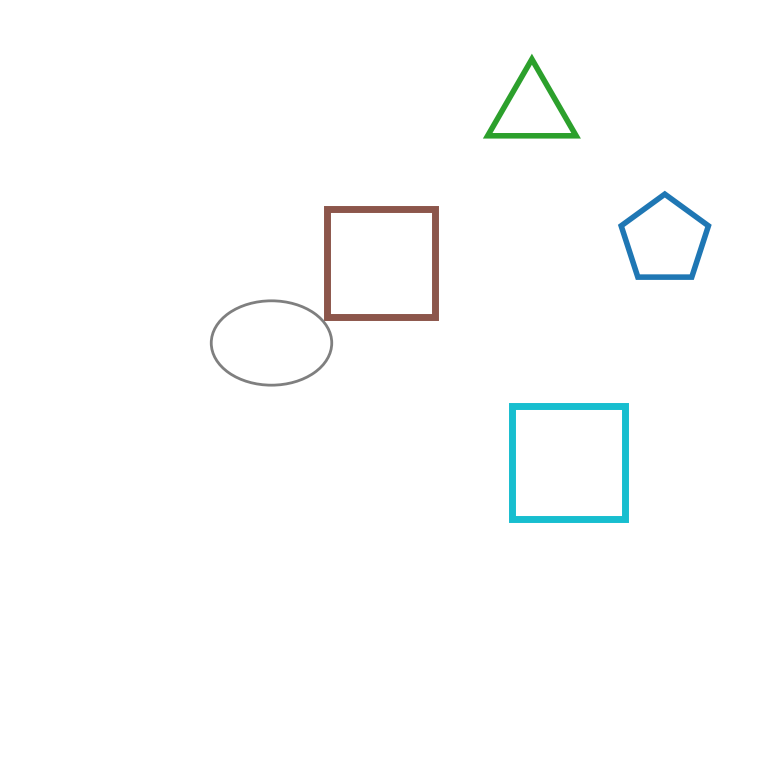[{"shape": "pentagon", "thickness": 2, "radius": 0.3, "center": [0.863, 0.688]}, {"shape": "triangle", "thickness": 2, "radius": 0.33, "center": [0.691, 0.857]}, {"shape": "square", "thickness": 2.5, "radius": 0.35, "center": [0.495, 0.658]}, {"shape": "oval", "thickness": 1, "radius": 0.39, "center": [0.353, 0.555]}, {"shape": "square", "thickness": 2.5, "radius": 0.37, "center": [0.738, 0.399]}]